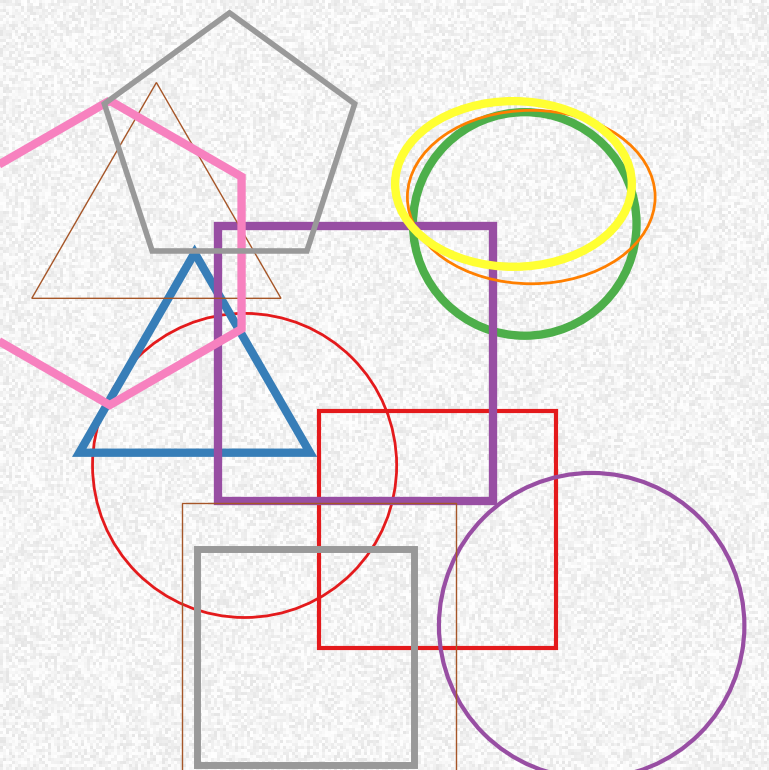[{"shape": "circle", "thickness": 1, "radius": 0.99, "center": [0.318, 0.396]}, {"shape": "square", "thickness": 1.5, "radius": 0.77, "center": [0.568, 0.312]}, {"shape": "triangle", "thickness": 3, "radius": 0.87, "center": [0.253, 0.499]}, {"shape": "circle", "thickness": 3, "radius": 0.73, "center": [0.682, 0.709]}, {"shape": "square", "thickness": 3, "radius": 0.89, "center": [0.462, 0.528]}, {"shape": "circle", "thickness": 1.5, "radius": 0.99, "center": [0.768, 0.187]}, {"shape": "oval", "thickness": 1, "radius": 0.8, "center": [0.69, 0.744]}, {"shape": "oval", "thickness": 3, "radius": 0.77, "center": [0.667, 0.761]}, {"shape": "square", "thickness": 0.5, "radius": 0.89, "center": [0.414, 0.169]}, {"shape": "triangle", "thickness": 0.5, "radius": 0.93, "center": [0.203, 0.706]}, {"shape": "hexagon", "thickness": 3, "radius": 0.99, "center": [0.142, 0.672]}, {"shape": "pentagon", "thickness": 2, "radius": 0.85, "center": [0.298, 0.812]}, {"shape": "square", "thickness": 2.5, "radius": 0.7, "center": [0.397, 0.147]}]